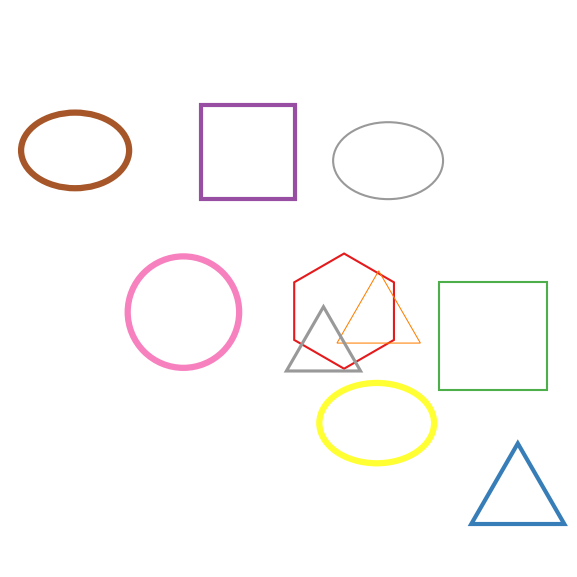[{"shape": "hexagon", "thickness": 1, "radius": 0.5, "center": [0.596, 0.46]}, {"shape": "triangle", "thickness": 2, "radius": 0.47, "center": [0.897, 0.138]}, {"shape": "square", "thickness": 1, "radius": 0.47, "center": [0.853, 0.417]}, {"shape": "square", "thickness": 2, "radius": 0.41, "center": [0.43, 0.736]}, {"shape": "triangle", "thickness": 0.5, "radius": 0.42, "center": [0.656, 0.447]}, {"shape": "oval", "thickness": 3, "radius": 0.5, "center": [0.652, 0.266]}, {"shape": "oval", "thickness": 3, "radius": 0.47, "center": [0.13, 0.739]}, {"shape": "circle", "thickness": 3, "radius": 0.48, "center": [0.318, 0.459]}, {"shape": "oval", "thickness": 1, "radius": 0.48, "center": [0.672, 0.721]}, {"shape": "triangle", "thickness": 1.5, "radius": 0.37, "center": [0.56, 0.394]}]